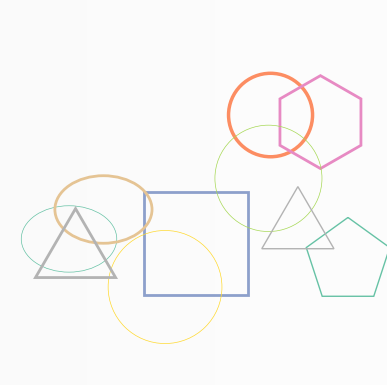[{"shape": "oval", "thickness": 0.5, "radius": 0.62, "center": [0.178, 0.379]}, {"shape": "pentagon", "thickness": 1, "radius": 0.57, "center": [0.898, 0.322]}, {"shape": "circle", "thickness": 2.5, "radius": 0.54, "center": [0.698, 0.701]}, {"shape": "square", "thickness": 2, "radius": 0.67, "center": [0.505, 0.368]}, {"shape": "hexagon", "thickness": 2, "radius": 0.6, "center": [0.827, 0.683]}, {"shape": "circle", "thickness": 0.5, "radius": 0.69, "center": [0.693, 0.537]}, {"shape": "circle", "thickness": 0.5, "radius": 0.73, "center": [0.426, 0.255]}, {"shape": "oval", "thickness": 2, "radius": 0.63, "center": [0.267, 0.456]}, {"shape": "triangle", "thickness": 2, "radius": 0.6, "center": [0.195, 0.339]}, {"shape": "triangle", "thickness": 1, "radius": 0.54, "center": [0.769, 0.408]}]